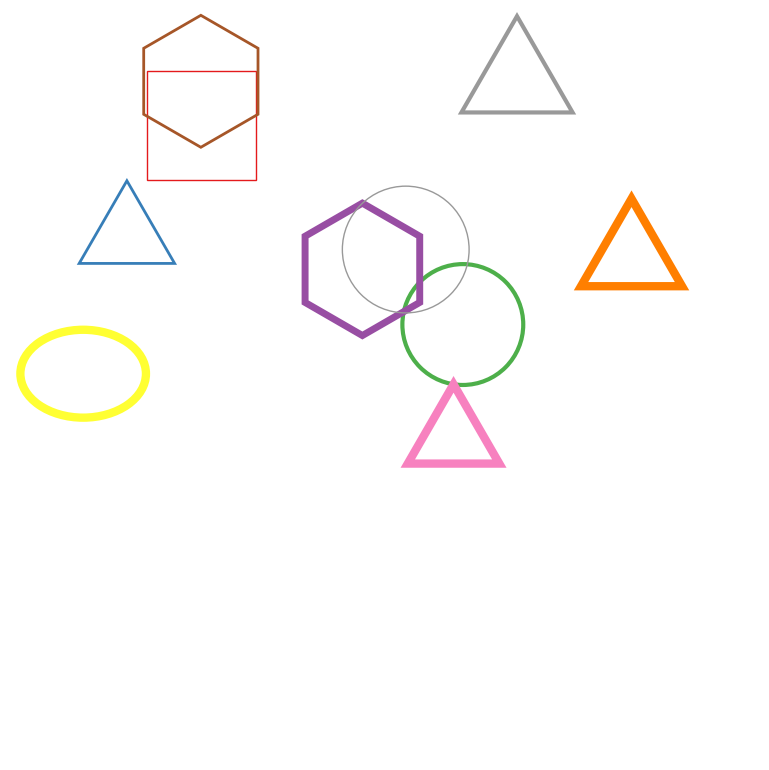[{"shape": "square", "thickness": 0.5, "radius": 0.35, "center": [0.262, 0.837]}, {"shape": "triangle", "thickness": 1, "radius": 0.36, "center": [0.165, 0.694]}, {"shape": "circle", "thickness": 1.5, "radius": 0.39, "center": [0.601, 0.579]}, {"shape": "hexagon", "thickness": 2.5, "radius": 0.43, "center": [0.471, 0.65]}, {"shape": "triangle", "thickness": 3, "radius": 0.38, "center": [0.82, 0.666]}, {"shape": "oval", "thickness": 3, "radius": 0.41, "center": [0.108, 0.515]}, {"shape": "hexagon", "thickness": 1, "radius": 0.43, "center": [0.261, 0.894]}, {"shape": "triangle", "thickness": 3, "radius": 0.34, "center": [0.589, 0.432]}, {"shape": "triangle", "thickness": 1.5, "radius": 0.42, "center": [0.671, 0.896]}, {"shape": "circle", "thickness": 0.5, "radius": 0.41, "center": [0.527, 0.676]}]